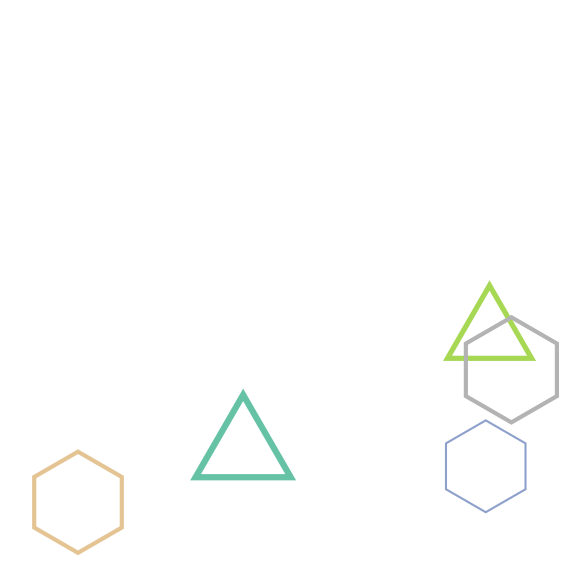[{"shape": "triangle", "thickness": 3, "radius": 0.48, "center": [0.421, 0.22]}, {"shape": "hexagon", "thickness": 1, "radius": 0.4, "center": [0.841, 0.192]}, {"shape": "triangle", "thickness": 2.5, "radius": 0.42, "center": [0.848, 0.421]}, {"shape": "hexagon", "thickness": 2, "radius": 0.44, "center": [0.135, 0.129]}, {"shape": "hexagon", "thickness": 2, "radius": 0.46, "center": [0.886, 0.359]}]